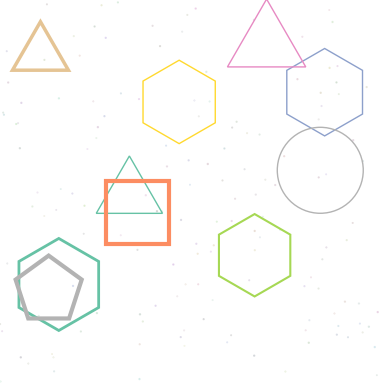[{"shape": "hexagon", "thickness": 2, "radius": 0.6, "center": [0.153, 0.261]}, {"shape": "triangle", "thickness": 1, "radius": 0.5, "center": [0.336, 0.496]}, {"shape": "square", "thickness": 3, "radius": 0.41, "center": [0.358, 0.448]}, {"shape": "hexagon", "thickness": 1, "radius": 0.57, "center": [0.843, 0.761]}, {"shape": "triangle", "thickness": 1, "radius": 0.59, "center": [0.692, 0.885]}, {"shape": "hexagon", "thickness": 1.5, "radius": 0.54, "center": [0.661, 0.337]}, {"shape": "hexagon", "thickness": 1, "radius": 0.54, "center": [0.465, 0.735]}, {"shape": "triangle", "thickness": 2.5, "radius": 0.42, "center": [0.105, 0.86]}, {"shape": "circle", "thickness": 1, "radius": 0.56, "center": [0.832, 0.558]}, {"shape": "pentagon", "thickness": 3, "radius": 0.45, "center": [0.126, 0.246]}]